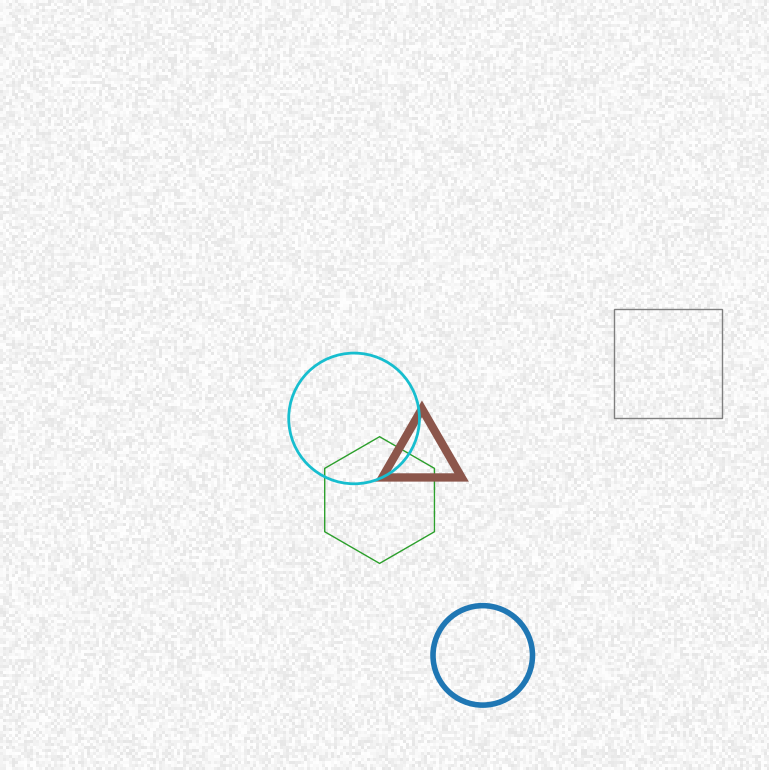[{"shape": "circle", "thickness": 2, "radius": 0.32, "center": [0.627, 0.149]}, {"shape": "hexagon", "thickness": 0.5, "radius": 0.41, "center": [0.493, 0.351]}, {"shape": "triangle", "thickness": 3, "radius": 0.3, "center": [0.548, 0.41]}, {"shape": "square", "thickness": 0.5, "radius": 0.35, "center": [0.867, 0.528]}, {"shape": "circle", "thickness": 1, "radius": 0.42, "center": [0.46, 0.457]}]